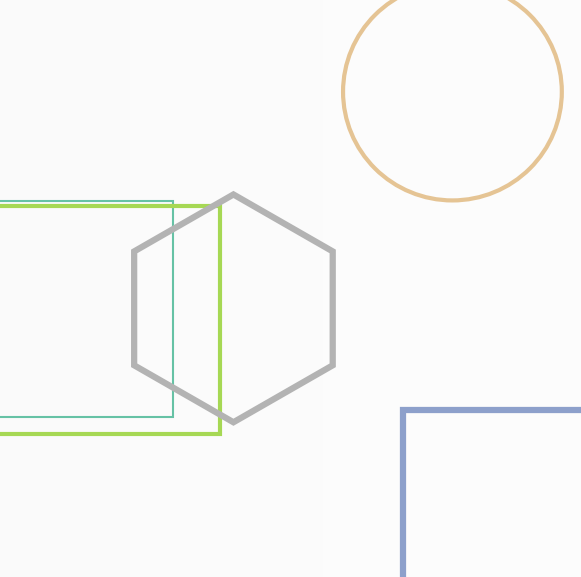[{"shape": "square", "thickness": 1, "radius": 0.93, "center": [0.11, 0.464]}, {"shape": "square", "thickness": 3, "radius": 0.87, "center": [0.868, 0.115]}, {"shape": "square", "thickness": 2, "radius": 0.99, "center": [0.181, 0.445]}, {"shape": "circle", "thickness": 2, "radius": 0.94, "center": [0.778, 0.84]}, {"shape": "hexagon", "thickness": 3, "radius": 0.99, "center": [0.402, 0.465]}]